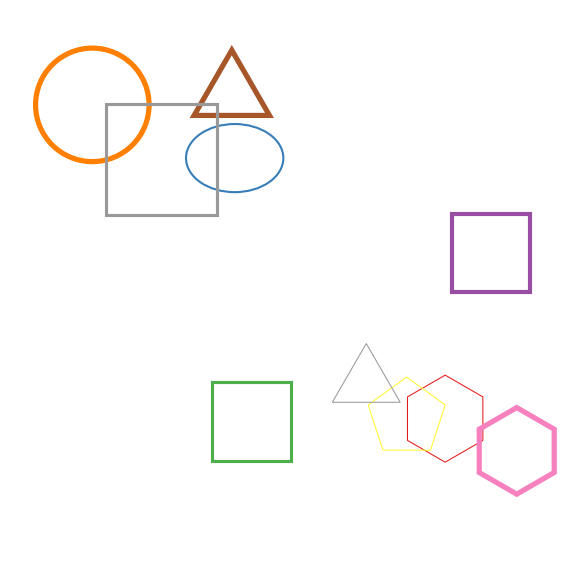[{"shape": "hexagon", "thickness": 0.5, "radius": 0.38, "center": [0.771, 0.274]}, {"shape": "oval", "thickness": 1, "radius": 0.42, "center": [0.406, 0.725]}, {"shape": "square", "thickness": 1.5, "radius": 0.34, "center": [0.435, 0.269]}, {"shape": "square", "thickness": 2, "radius": 0.34, "center": [0.85, 0.561]}, {"shape": "circle", "thickness": 2.5, "radius": 0.49, "center": [0.16, 0.818]}, {"shape": "pentagon", "thickness": 0.5, "radius": 0.35, "center": [0.704, 0.276]}, {"shape": "triangle", "thickness": 2.5, "radius": 0.38, "center": [0.401, 0.837]}, {"shape": "hexagon", "thickness": 2.5, "radius": 0.37, "center": [0.895, 0.218]}, {"shape": "square", "thickness": 1.5, "radius": 0.48, "center": [0.28, 0.723]}, {"shape": "triangle", "thickness": 0.5, "radius": 0.34, "center": [0.634, 0.336]}]